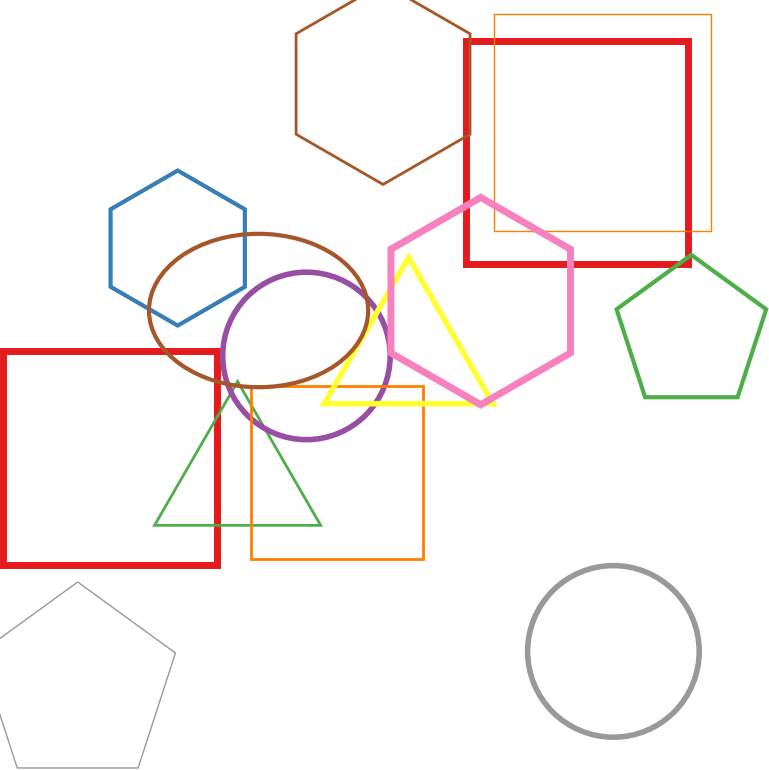[{"shape": "square", "thickness": 2.5, "radius": 0.7, "center": [0.143, 0.405]}, {"shape": "square", "thickness": 2.5, "radius": 0.72, "center": [0.75, 0.802]}, {"shape": "hexagon", "thickness": 1.5, "radius": 0.5, "center": [0.231, 0.678]}, {"shape": "pentagon", "thickness": 1.5, "radius": 0.51, "center": [0.898, 0.567]}, {"shape": "triangle", "thickness": 1, "radius": 0.62, "center": [0.309, 0.38]}, {"shape": "circle", "thickness": 2, "radius": 0.54, "center": [0.398, 0.538]}, {"shape": "square", "thickness": 1, "radius": 0.56, "center": [0.438, 0.387]}, {"shape": "square", "thickness": 0.5, "radius": 0.71, "center": [0.783, 0.841]}, {"shape": "triangle", "thickness": 2, "radius": 0.63, "center": [0.531, 0.539]}, {"shape": "oval", "thickness": 1.5, "radius": 0.71, "center": [0.336, 0.597]}, {"shape": "hexagon", "thickness": 1, "radius": 0.65, "center": [0.497, 0.891]}, {"shape": "hexagon", "thickness": 2.5, "radius": 0.67, "center": [0.624, 0.609]}, {"shape": "pentagon", "thickness": 0.5, "radius": 0.67, "center": [0.101, 0.111]}, {"shape": "circle", "thickness": 2, "radius": 0.56, "center": [0.797, 0.154]}]